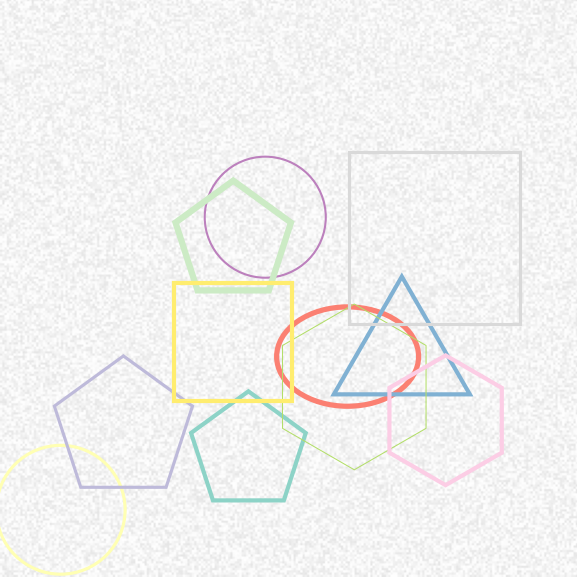[{"shape": "pentagon", "thickness": 2, "radius": 0.52, "center": [0.43, 0.217]}, {"shape": "circle", "thickness": 1.5, "radius": 0.56, "center": [0.105, 0.116]}, {"shape": "pentagon", "thickness": 1.5, "radius": 0.63, "center": [0.214, 0.257]}, {"shape": "oval", "thickness": 2.5, "radius": 0.61, "center": [0.602, 0.382]}, {"shape": "triangle", "thickness": 2, "radius": 0.68, "center": [0.696, 0.384]}, {"shape": "hexagon", "thickness": 0.5, "radius": 0.72, "center": [0.613, 0.329]}, {"shape": "hexagon", "thickness": 2, "radius": 0.56, "center": [0.772, 0.271]}, {"shape": "square", "thickness": 1.5, "radius": 0.74, "center": [0.752, 0.587]}, {"shape": "circle", "thickness": 1, "radius": 0.52, "center": [0.459, 0.623]}, {"shape": "pentagon", "thickness": 3, "radius": 0.53, "center": [0.404, 0.581]}, {"shape": "square", "thickness": 2, "radius": 0.51, "center": [0.403, 0.407]}]